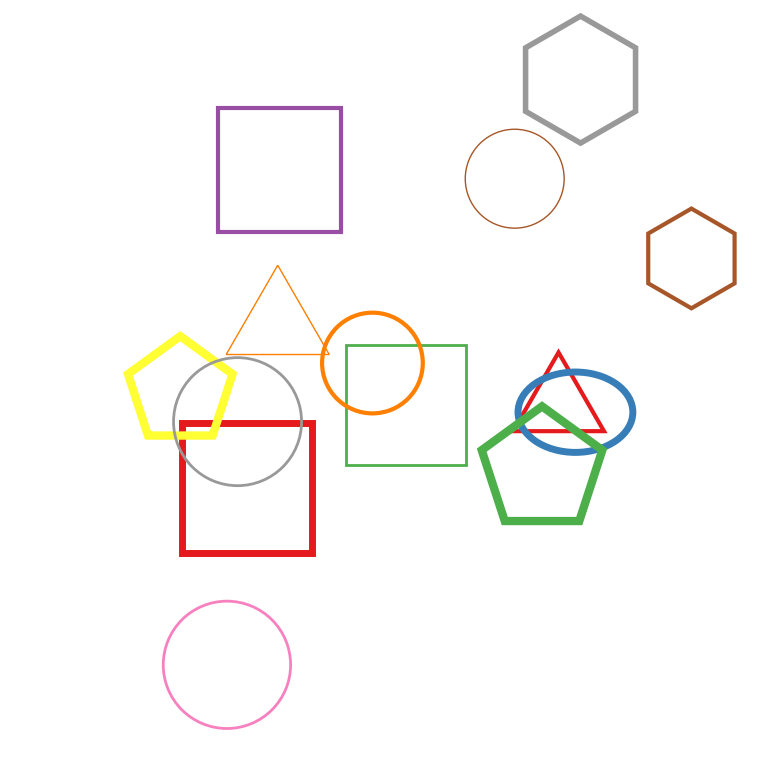[{"shape": "square", "thickness": 2.5, "radius": 0.42, "center": [0.321, 0.366]}, {"shape": "triangle", "thickness": 1.5, "radius": 0.34, "center": [0.725, 0.474]}, {"shape": "oval", "thickness": 2.5, "radius": 0.37, "center": [0.747, 0.465]}, {"shape": "pentagon", "thickness": 3, "radius": 0.41, "center": [0.704, 0.39]}, {"shape": "square", "thickness": 1, "radius": 0.39, "center": [0.528, 0.474]}, {"shape": "square", "thickness": 1.5, "radius": 0.4, "center": [0.363, 0.779]}, {"shape": "circle", "thickness": 1.5, "radius": 0.33, "center": [0.484, 0.529]}, {"shape": "triangle", "thickness": 0.5, "radius": 0.39, "center": [0.361, 0.578]}, {"shape": "pentagon", "thickness": 3, "radius": 0.36, "center": [0.234, 0.492]}, {"shape": "hexagon", "thickness": 1.5, "radius": 0.32, "center": [0.898, 0.664]}, {"shape": "circle", "thickness": 0.5, "radius": 0.32, "center": [0.668, 0.768]}, {"shape": "circle", "thickness": 1, "radius": 0.41, "center": [0.295, 0.137]}, {"shape": "hexagon", "thickness": 2, "radius": 0.41, "center": [0.754, 0.897]}, {"shape": "circle", "thickness": 1, "radius": 0.42, "center": [0.309, 0.452]}]